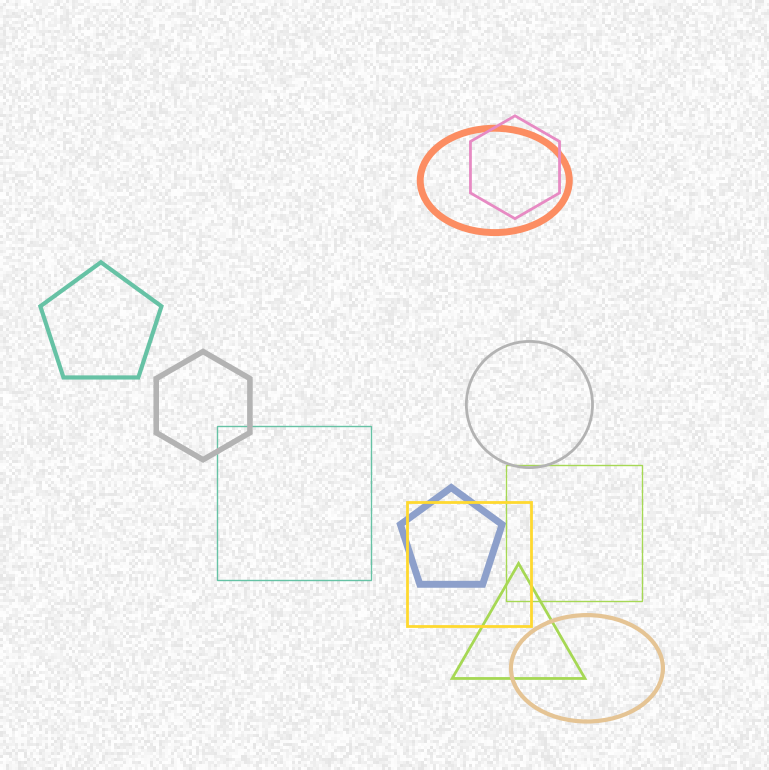[{"shape": "pentagon", "thickness": 1.5, "radius": 0.41, "center": [0.131, 0.577]}, {"shape": "square", "thickness": 0.5, "radius": 0.5, "center": [0.382, 0.347]}, {"shape": "oval", "thickness": 2.5, "radius": 0.48, "center": [0.643, 0.766]}, {"shape": "pentagon", "thickness": 2.5, "radius": 0.35, "center": [0.586, 0.297]}, {"shape": "hexagon", "thickness": 1, "radius": 0.33, "center": [0.669, 0.783]}, {"shape": "square", "thickness": 0.5, "radius": 0.44, "center": [0.745, 0.308]}, {"shape": "triangle", "thickness": 1, "radius": 0.5, "center": [0.673, 0.169]}, {"shape": "square", "thickness": 1, "radius": 0.4, "center": [0.609, 0.267]}, {"shape": "oval", "thickness": 1.5, "radius": 0.49, "center": [0.762, 0.132]}, {"shape": "hexagon", "thickness": 2, "radius": 0.35, "center": [0.264, 0.473]}, {"shape": "circle", "thickness": 1, "radius": 0.41, "center": [0.688, 0.475]}]